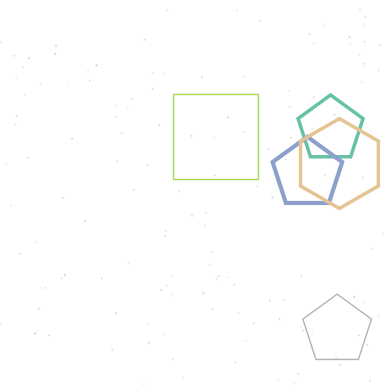[{"shape": "pentagon", "thickness": 2.5, "radius": 0.44, "center": [0.859, 0.665]}, {"shape": "pentagon", "thickness": 3, "radius": 0.48, "center": [0.798, 0.55]}, {"shape": "square", "thickness": 1, "radius": 0.55, "center": [0.56, 0.646]}, {"shape": "hexagon", "thickness": 2.5, "radius": 0.58, "center": [0.882, 0.575]}, {"shape": "pentagon", "thickness": 1, "radius": 0.47, "center": [0.876, 0.142]}]